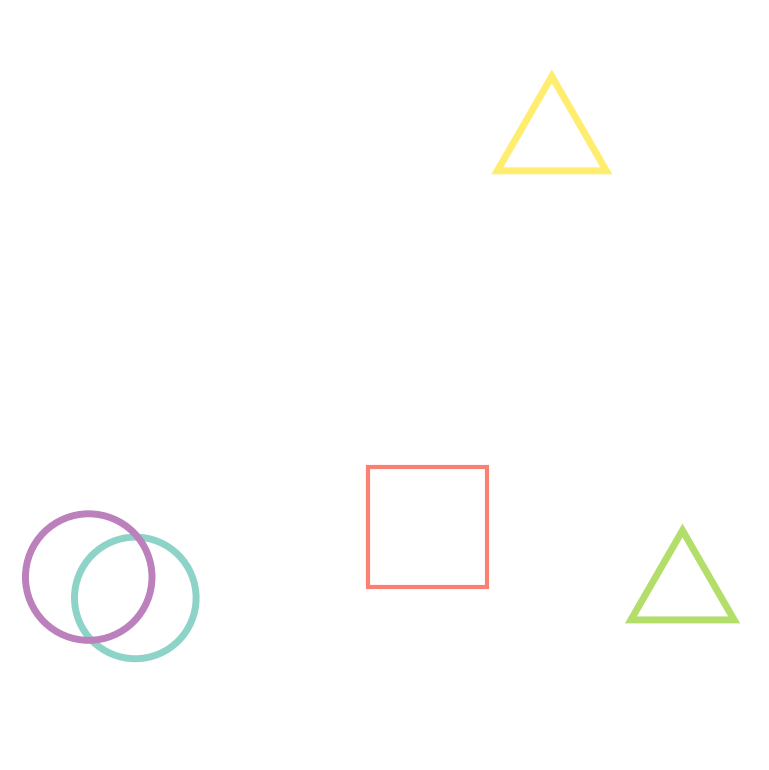[{"shape": "circle", "thickness": 2.5, "radius": 0.39, "center": [0.176, 0.223]}, {"shape": "square", "thickness": 1.5, "radius": 0.39, "center": [0.555, 0.316]}, {"shape": "triangle", "thickness": 2.5, "radius": 0.39, "center": [0.886, 0.234]}, {"shape": "circle", "thickness": 2.5, "radius": 0.41, "center": [0.115, 0.251]}, {"shape": "triangle", "thickness": 2.5, "radius": 0.41, "center": [0.717, 0.819]}]